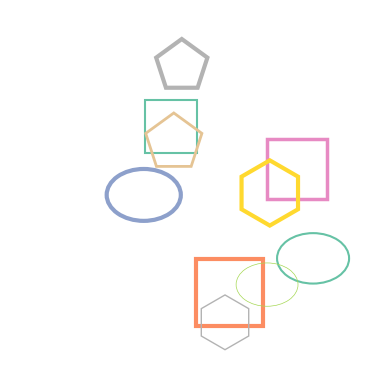[{"shape": "oval", "thickness": 1.5, "radius": 0.47, "center": [0.813, 0.329]}, {"shape": "square", "thickness": 1.5, "radius": 0.34, "center": [0.444, 0.671]}, {"shape": "square", "thickness": 3, "radius": 0.44, "center": [0.595, 0.241]}, {"shape": "oval", "thickness": 3, "radius": 0.48, "center": [0.373, 0.494]}, {"shape": "square", "thickness": 2.5, "radius": 0.39, "center": [0.772, 0.562]}, {"shape": "oval", "thickness": 0.5, "radius": 0.4, "center": [0.694, 0.261]}, {"shape": "hexagon", "thickness": 3, "radius": 0.42, "center": [0.701, 0.499]}, {"shape": "pentagon", "thickness": 2, "radius": 0.38, "center": [0.451, 0.63]}, {"shape": "pentagon", "thickness": 3, "radius": 0.35, "center": [0.472, 0.829]}, {"shape": "hexagon", "thickness": 1, "radius": 0.36, "center": [0.584, 0.163]}]